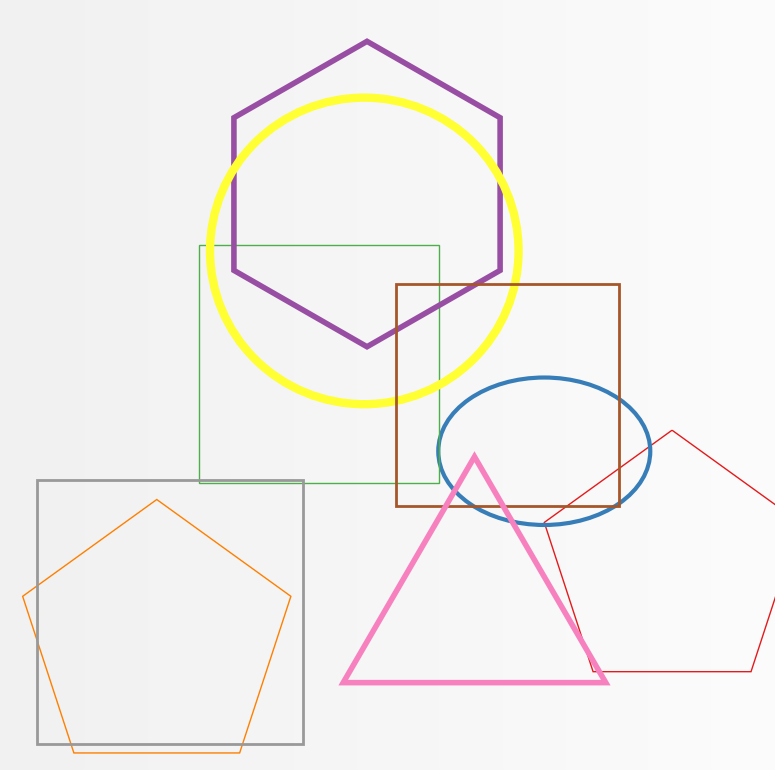[{"shape": "pentagon", "thickness": 0.5, "radius": 0.87, "center": [0.867, 0.268]}, {"shape": "oval", "thickness": 1.5, "radius": 0.68, "center": [0.702, 0.414]}, {"shape": "square", "thickness": 0.5, "radius": 0.77, "center": [0.412, 0.527]}, {"shape": "hexagon", "thickness": 2, "radius": 0.99, "center": [0.474, 0.748]}, {"shape": "pentagon", "thickness": 0.5, "radius": 0.91, "center": [0.202, 0.169]}, {"shape": "circle", "thickness": 3, "radius": 1.0, "center": [0.47, 0.674]}, {"shape": "square", "thickness": 1, "radius": 0.72, "center": [0.655, 0.487]}, {"shape": "triangle", "thickness": 2, "radius": 0.98, "center": [0.612, 0.211]}, {"shape": "square", "thickness": 1, "radius": 0.86, "center": [0.219, 0.205]}]